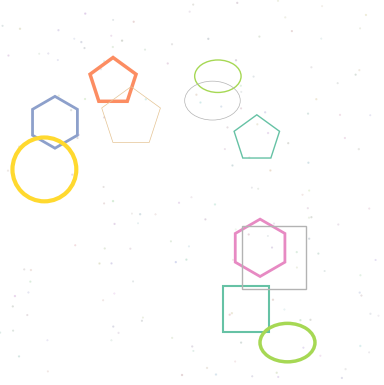[{"shape": "square", "thickness": 1.5, "radius": 0.3, "center": [0.638, 0.198]}, {"shape": "pentagon", "thickness": 1, "radius": 0.31, "center": [0.667, 0.64]}, {"shape": "pentagon", "thickness": 2.5, "radius": 0.31, "center": [0.294, 0.788]}, {"shape": "hexagon", "thickness": 2, "radius": 0.34, "center": [0.143, 0.682]}, {"shape": "hexagon", "thickness": 2, "radius": 0.37, "center": [0.676, 0.356]}, {"shape": "oval", "thickness": 1, "radius": 0.3, "center": [0.566, 0.802]}, {"shape": "oval", "thickness": 2.5, "radius": 0.36, "center": [0.747, 0.11]}, {"shape": "circle", "thickness": 3, "radius": 0.41, "center": [0.115, 0.56]}, {"shape": "pentagon", "thickness": 0.5, "radius": 0.4, "center": [0.34, 0.695]}, {"shape": "square", "thickness": 1, "radius": 0.41, "center": [0.711, 0.331]}, {"shape": "oval", "thickness": 0.5, "radius": 0.36, "center": [0.552, 0.739]}]